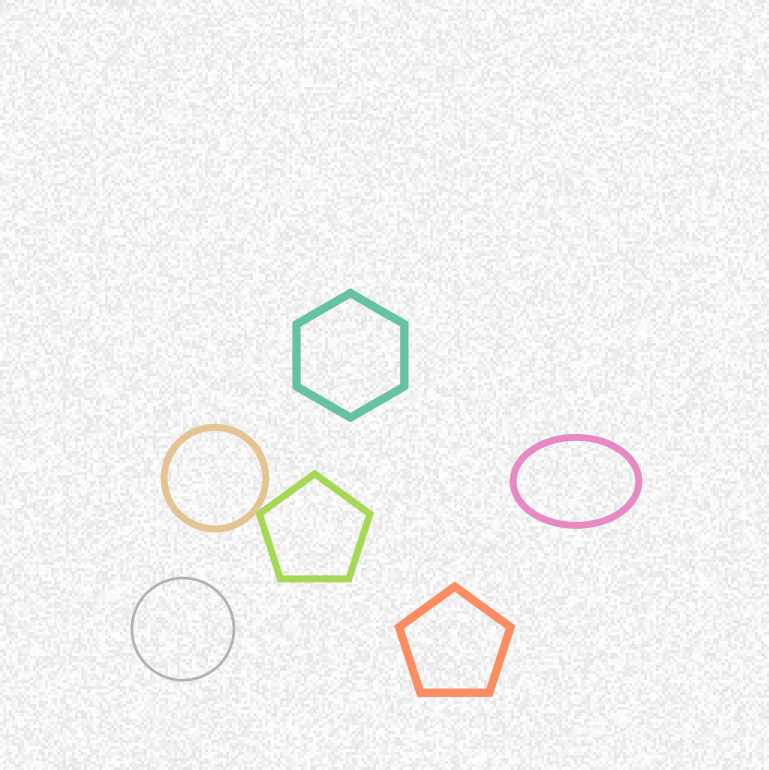[{"shape": "hexagon", "thickness": 3, "radius": 0.4, "center": [0.455, 0.539]}, {"shape": "pentagon", "thickness": 3, "radius": 0.38, "center": [0.591, 0.162]}, {"shape": "oval", "thickness": 2.5, "radius": 0.41, "center": [0.748, 0.375]}, {"shape": "pentagon", "thickness": 2.5, "radius": 0.38, "center": [0.409, 0.309]}, {"shape": "circle", "thickness": 2.5, "radius": 0.33, "center": [0.279, 0.379]}, {"shape": "circle", "thickness": 1, "radius": 0.33, "center": [0.237, 0.183]}]